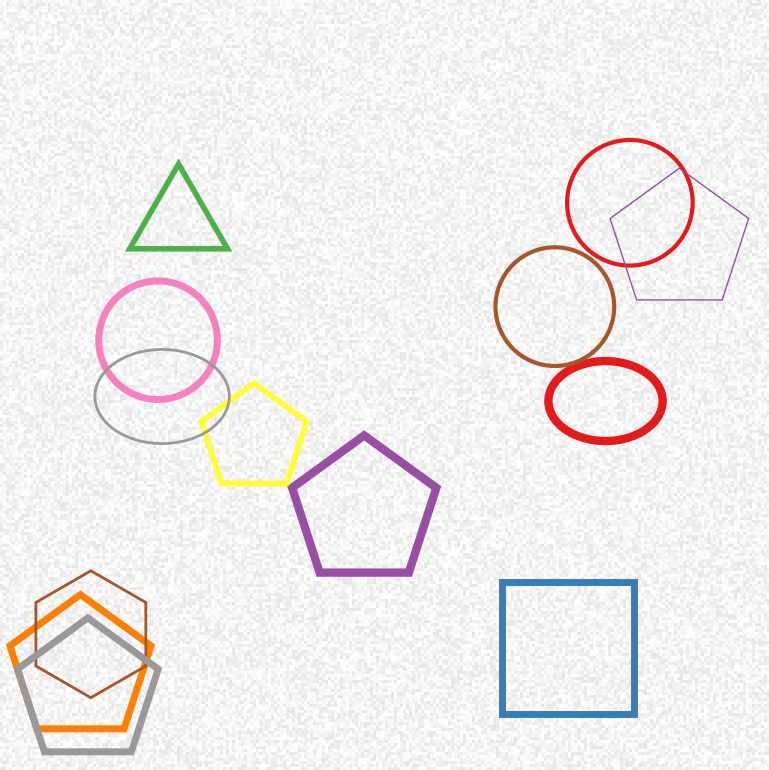[{"shape": "oval", "thickness": 3, "radius": 0.37, "center": [0.786, 0.479]}, {"shape": "circle", "thickness": 1.5, "radius": 0.41, "center": [0.818, 0.737]}, {"shape": "square", "thickness": 2.5, "radius": 0.43, "center": [0.738, 0.158]}, {"shape": "triangle", "thickness": 2, "radius": 0.37, "center": [0.232, 0.714]}, {"shape": "pentagon", "thickness": 3, "radius": 0.49, "center": [0.473, 0.336]}, {"shape": "pentagon", "thickness": 0.5, "radius": 0.47, "center": [0.882, 0.687]}, {"shape": "pentagon", "thickness": 2.5, "radius": 0.48, "center": [0.104, 0.131]}, {"shape": "pentagon", "thickness": 2, "radius": 0.36, "center": [0.33, 0.43]}, {"shape": "circle", "thickness": 1.5, "radius": 0.39, "center": [0.721, 0.602]}, {"shape": "hexagon", "thickness": 1, "radius": 0.41, "center": [0.118, 0.176]}, {"shape": "circle", "thickness": 2.5, "radius": 0.39, "center": [0.205, 0.558]}, {"shape": "pentagon", "thickness": 2.5, "radius": 0.48, "center": [0.114, 0.101]}, {"shape": "oval", "thickness": 1, "radius": 0.44, "center": [0.211, 0.485]}]